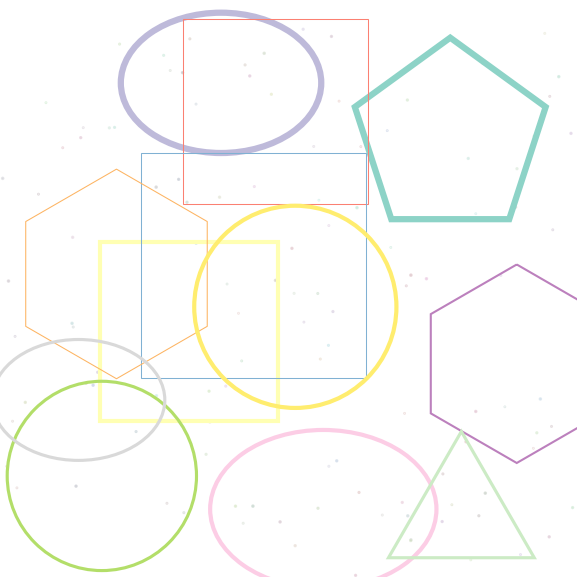[{"shape": "pentagon", "thickness": 3, "radius": 0.87, "center": [0.78, 0.76]}, {"shape": "square", "thickness": 2, "radius": 0.77, "center": [0.327, 0.425]}, {"shape": "oval", "thickness": 3, "radius": 0.87, "center": [0.383, 0.856]}, {"shape": "square", "thickness": 0.5, "radius": 0.8, "center": [0.477, 0.806]}, {"shape": "square", "thickness": 0.5, "radius": 0.97, "center": [0.438, 0.539]}, {"shape": "hexagon", "thickness": 0.5, "radius": 0.91, "center": [0.202, 0.525]}, {"shape": "circle", "thickness": 1.5, "radius": 0.82, "center": [0.176, 0.175]}, {"shape": "oval", "thickness": 2, "radius": 0.98, "center": [0.56, 0.117]}, {"shape": "oval", "thickness": 1.5, "radius": 0.75, "center": [0.136, 0.307]}, {"shape": "hexagon", "thickness": 1, "radius": 0.86, "center": [0.895, 0.369]}, {"shape": "triangle", "thickness": 1.5, "radius": 0.73, "center": [0.799, 0.106]}, {"shape": "circle", "thickness": 2, "radius": 0.88, "center": [0.511, 0.468]}]